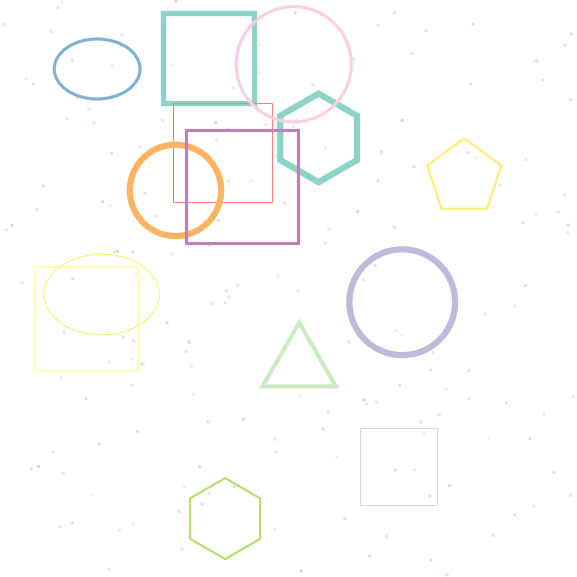[{"shape": "square", "thickness": 2.5, "radius": 0.39, "center": [0.361, 0.899]}, {"shape": "hexagon", "thickness": 3, "radius": 0.38, "center": [0.552, 0.76]}, {"shape": "square", "thickness": 1, "radius": 0.45, "center": [0.148, 0.447]}, {"shape": "circle", "thickness": 3, "radius": 0.46, "center": [0.697, 0.476]}, {"shape": "square", "thickness": 0.5, "radius": 0.43, "center": [0.385, 0.735]}, {"shape": "oval", "thickness": 1.5, "radius": 0.37, "center": [0.168, 0.88]}, {"shape": "circle", "thickness": 3, "radius": 0.4, "center": [0.304, 0.67]}, {"shape": "hexagon", "thickness": 1, "radius": 0.35, "center": [0.39, 0.101]}, {"shape": "circle", "thickness": 1.5, "radius": 0.5, "center": [0.509, 0.888]}, {"shape": "square", "thickness": 0.5, "radius": 0.33, "center": [0.69, 0.192]}, {"shape": "square", "thickness": 1.5, "radius": 0.49, "center": [0.419, 0.676]}, {"shape": "triangle", "thickness": 2, "radius": 0.37, "center": [0.518, 0.367]}, {"shape": "pentagon", "thickness": 1, "radius": 0.34, "center": [0.804, 0.692]}, {"shape": "oval", "thickness": 0.5, "radius": 0.5, "center": [0.176, 0.489]}]